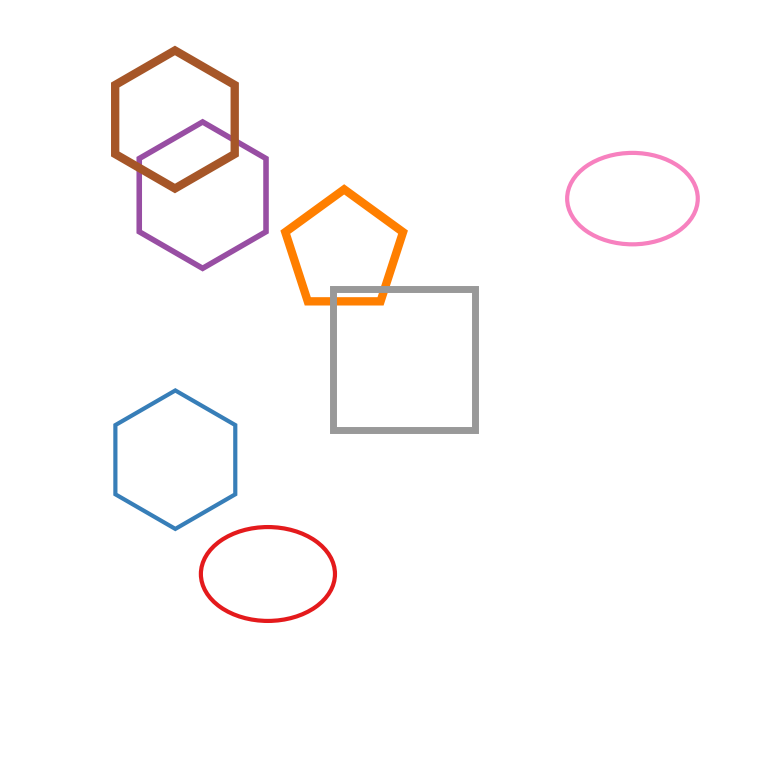[{"shape": "oval", "thickness": 1.5, "radius": 0.44, "center": [0.348, 0.255]}, {"shape": "hexagon", "thickness": 1.5, "radius": 0.45, "center": [0.228, 0.403]}, {"shape": "hexagon", "thickness": 2, "radius": 0.48, "center": [0.263, 0.747]}, {"shape": "pentagon", "thickness": 3, "radius": 0.4, "center": [0.447, 0.674]}, {"shape": "hexagon", "thickness": 3, "radius": 0.45, "center": [0.227, 0.845]}, {"shape": "oval", "thickness": 1.5, "radius": 0.42, "center": [0.821, 0.742]}, {"shape": "square", "thickness": 2.5, "radius": 0.46, "center": [0.525, 0.533]}]